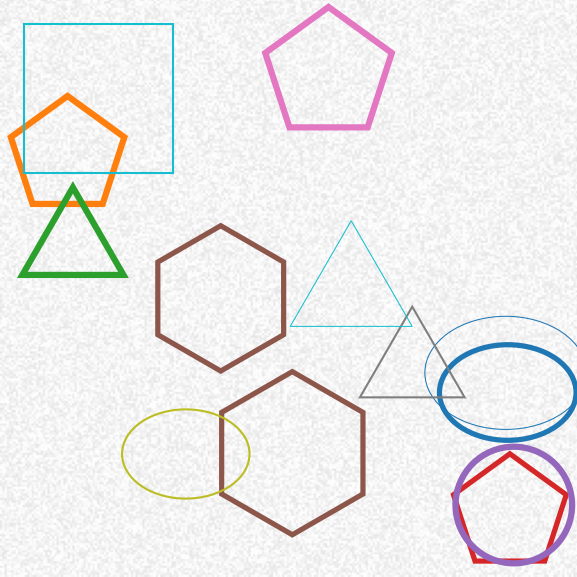[{"shape": "oval", "thickness": 0.5, "radius": 0.7, "center": [0.876, 0.354]}, {"shape": "oval", "thickness": 2.5, "radius": 0.59, "center": [0.879, 0.319]}, {"shape": "pentagon", "thickness": 3, "radius": 0.52, "center": [0.117, 0.73]}, {"shape": "triangle", "thickness": 3, "radius": 0.51, "center": [0.126, 0.574]}, {"shape": "pentagon", "thickness": 2.5, "radius": 0.51, "center": [0.883, 0.111]}, {"shape": "circle", "thickness": 3, "radius": 0.5, "center": [0.89, 0.125]}, {"shape": "hexagon", "thickness": 2.5, "radius": 0.71, "center": [0.506, 0.214]}, {"shape": "hexagon", "thickness": 2.5, "radius": 0.63, "center": [0.382, 0.482]}, {"shape": "pentagon", "thickness": 3, "radius": 0.58, "center": [0.569, 0.872]}, {"shape": "triangle", "thickness": 1, "radius": 0.52, "center": [0.714, 0.363]}, {"shape": "oval", "thickness": 1, "radius": 0.55, "center": [0.322, 0.213]}, {"shape": "triangle", "thickness": 0.5, "radius": 0.61, "center": [0.608, 0.495]}, {"shape": "square", "thickness": 1, "radius": 0.65, "center": [0.171, 0.828]}]